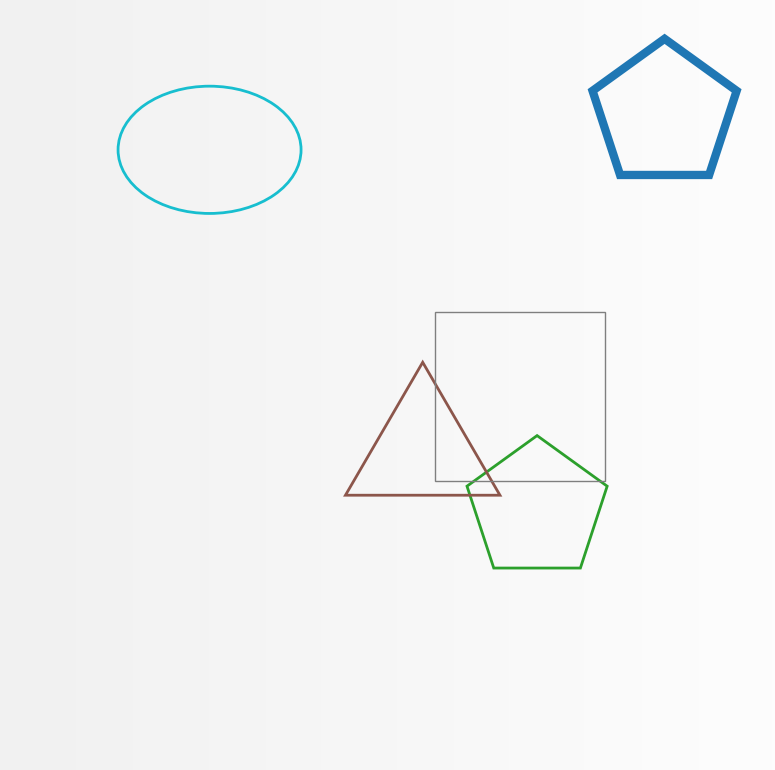[{"shape": "pentagon", "thickness": 3, "radius": 0.49, "center": [0.858, 0.852]}, {"shape": "pentagon", "thickness": 1, "radius": 0.48, "center": [0.693, 0.339]}, {"shape": "triangle", "thickness": 1, "radius": 0.58, "center": [0.545, 0.414]}, {"shape": "square", "thickness": 0.5, "radius": 0.55, "center": [0.671, 0.485]}, {"shape": "oval", "thickness": 1, "radius": 0.59, "center": [0.27, 0.805]}]